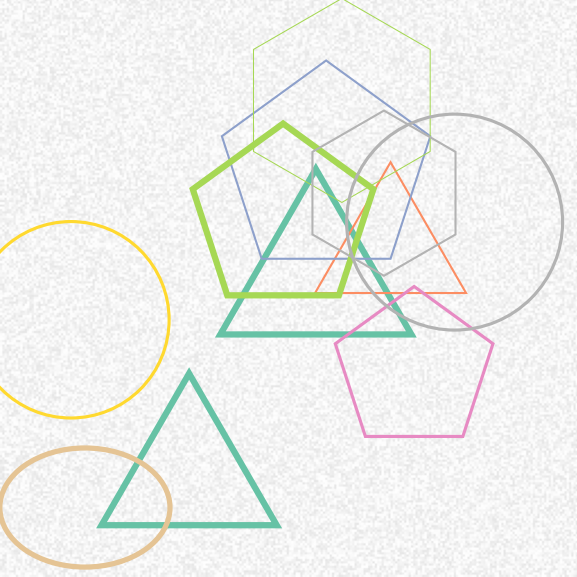[{"shape": "triangle", "thickness": 3, "radius": 0.88, "center": [0.327, 0.177]}, {"shape": "triangle", "thickness": 3, "radius": 0.96, "center": [0.547, 0.516]}, {"shape": "triangle", "thickness": 1, "radius": 0.75, "center": [0.676, 0.567]}, {"shape": "pentagon", "thickness": 1, "radius": 0.95, "center": [0.565, 0.705]}, {"shape": "pentagon", "thickness": 1.5, "radius": 0.72, "center": [0.717, 0.36]}, {"shape": "hexagon", "thickness": 0.5, "radius": 0.88, "center": [0.592, 0.825]}, {"shape": "pentagon", "thickness": 3, "radius": 0.82, "center": [0.49, 0.621]}, {"shape": "circle", "thickness": 1.5, "radius": 0.85, "center": [0.123, 0.445]}, {"shape": "oval", "thickness": 2.5, "radius": 0.74, "center": [0.147, 0.12]}, {"shape": "hexagon", "thickness": 1, "radius": 0.72, "center": [0.665, 0.665]}, {"shape": "circle", "thickness": 1.5, "radius": 0.93, "center": [0.787, 0.615]}]